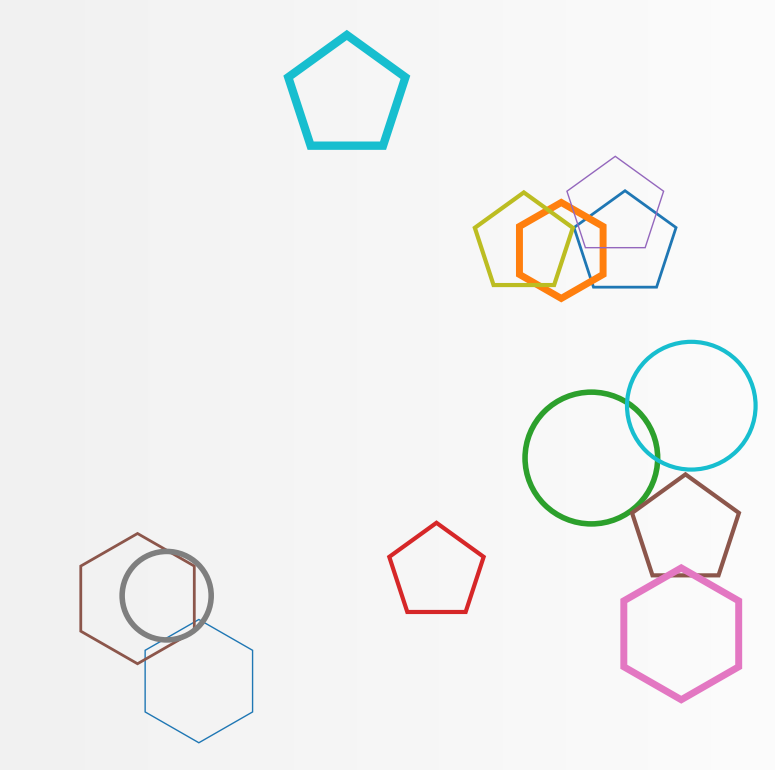[{"shape": "hexagon", "thickness": 0.5, "radius": 0.4, "center": [0.257, 0.115]}, {"shape": "pentagon", "thickness": 1, "radius": 0.35, "center": [0.806, 0.683]}, {"shape": "hexagon", "thickness": 2.5, "radius": 0.31, "center": [0.724, 0.675]}, {"shape": "circle", "thickness": 2, "radius": 0.43, "center": [0.763, 0.405]}, {"shape": "pentagon", "thickness": 1.5, "radius": 0.32, "center": [0.563, 0.257]}, {"shape": "pentagon", "thickness": 0.5, "radius": 0.33, "center": [0.794, 0.731]}, {"shape": "hexagon", "thickness": 1, "radius": 0.42, "center": [0.177, 0.223]}, {"shape": "pentagon", "thickness": 1.5, "radius": 0.36, "center": [0.885, 0.311]}, {"shape": "hexagon", "thickness": 2.5, "radius": 0.43, "center": [0.879, 0.177]}, {"shape": "circle", "thickness": 2, "radius": 0.29, "center": [0.215, 0.226]}, {"shape": "pentagon", "thickness": 1.5, "radius": 0.33, "center": [0.676, 0.684]}, {"shape": "pentagon", "thickness": 3, "radius": 0.4, "center": [0.448, 0.875]}, {"shape": "circle", "thickness": 1.5, "radius": 0.41, "center": [0.892, 0.473]}]